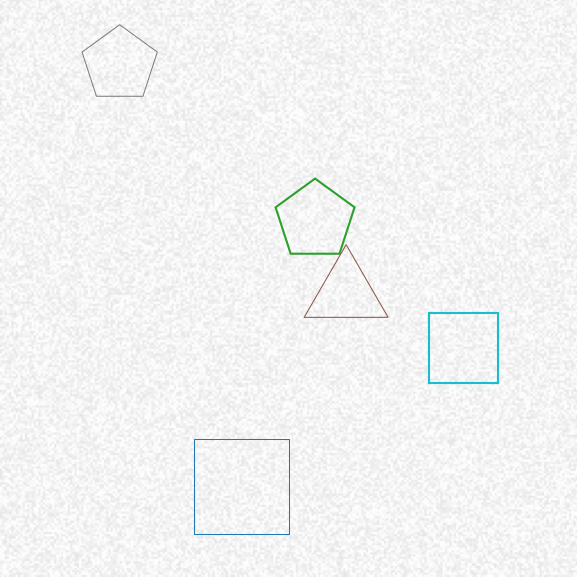[{"shape": "square", "thickness": 0.5, "radius": 0.41, "center": [0.418, 0.157]}, {"shape": "pentagon", "thickness": 1, "radius": 0.36, "center": [0.546, 0.618]}, {"shape": "triangle", "thickness": 0.5, "radius": 0.42, "center": [0.599, 0.492]}, {"shape": "pentagon", "thickness": 0.5, "radius": 0.34, "center": [0.207, 0.888]}, {"shape": "square", "thickness": 1, "radius": 0.3, "center": [0.803, 0.396]}]